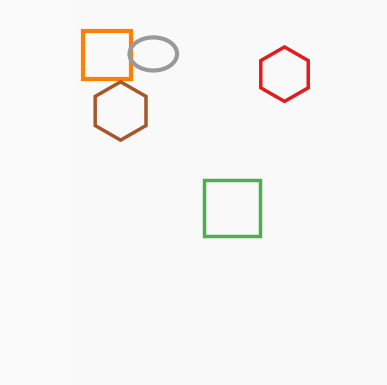[{"shape": "hexagon", "thickness": 2.5, "radius": 0.35, "center": [0.734, 0.807]}, {"shape": "square", "thickness": 2.5, "radius": 0.36, "center": [0.598, 0.459]}, {"shape": "square", "thickness": 3, "radius": 0.31, "center": [0.276, 0.856]}, {"shape": "hexagon", "thickness": 2.5, "radius": 0.38, "center": [0.311, 0.712]}, {"shape": "oval", "thickness": 3, "radius": 0.31, "center": [0.396, 0.86]}]